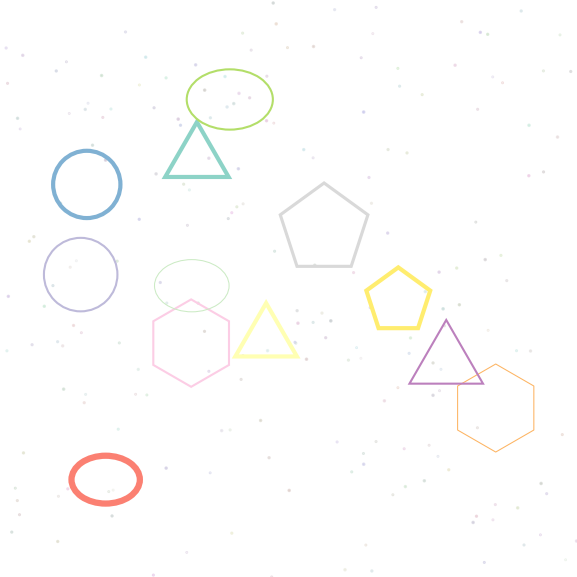[{"shape": "triangle", "thickness": 2, "radius": 0.32, "center": [0.341, 0.724]}, {"shape": "triangle", "thickness": 2, "radius": 0.31, "center": [0.461, 0.413]}, {"shape": "circle", "thickness": 1, "radius": 0.32, "center": [0.14, 0.524]}, {"shape": "oval", "thickness": 3, "radius": 0.3, "center": [0.183, 0.169]}, {"shape": "circle", "thickness": 2, "radius": 0.29, "center": [0.15, 0.68]}, {"shape": "hexagon", "thickness": 0.5, "radius": 0.38, "center": [0.858, 0.293]}, {"shape": "oval", "thickness": 1, "radius": 0.37, "center": [0.398, 0.827]}, {"shape": "hexagon", "thickness": 1, "radius": 0.38, "center": [0.331, 0.405]}, {"shape": "pentagon", "thickness": 1.5, "radius": 0.4, "center": [0.561, 0.602]}, {"shape": "triangle", "thickness": 1, "radius": 0.37, "center": [0.773, 0.372]}, {"shape": "oval", "thickness": 0.5, "radius": 0.32, "center": [0.332, 0.504]}, {"shape": "pentagon", "thickness": 2, "radius": 0.29, "center": [0.69, 0.478]}]